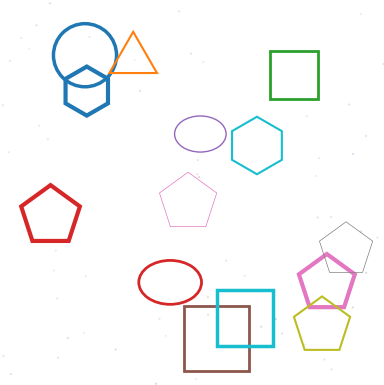[{"shape": "hexagon", "thickness": 3, "radius": 0.32, "center": [0.225, 0.763]}, {"shape": "circle", "thickness": 2.5, "radius": 0.41, "center": [0.221, 0.857]}, {"shape": "triangle", "thickness": 1.5, "radius": 0.36, "center": [0.346, 0.846]}, {"shape": "square", "thickness": 2, "radius": 0.31, "center": [0.765, 0.805]}, {"shape": "oval", "thickness": 2, "radius": 0.41, "center": [0.442, 0.267]}, {"shape": "pentagon", "thickness": 3, "radius": 0.4, "center": [0.131, 0.439]}, {"shape": "oval", "thickness": 1, "radius": 0.33, "center": [0.52, 0.652]}, {"shape": "square", "thickness": 2, "radius": 0.42, "center": [0.562, 0.12]}, {"shape": "pentagon", "thickness": 0.5, "radius": 0.39, "center": [0.489, 0.474]}, {"shape": "pentagon", "thickness": 3, "radius": 0.38, "center": [0.849, 0.264]}, {"shape": "pentagon", "thickness": 0.5, "radius": 0.36, "center": [0.899, 0.351]}, {"shape": "pentagon", "thickness": 1.5, "radius": 0.38, "center": [0.836, 0.153]}, {"shape": "hexagon", "thickness": 1.5, "radius": 0.37, "center": [0.667, 0.622]}, {"shape": "square", "thickness": 2.5, "radius": 0.36, "center": [0.635, 0.175]}]